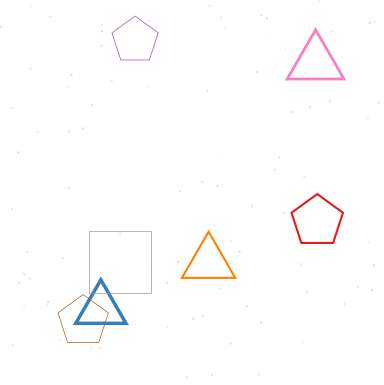[{"shape": "pentagon", "thickness": 1.5, "radius": 0.35, "center": [0.824, 0.426]}, {"shape": "triangle", "thickness": 2.5, "radius": 0.38, "center": [0.262, 0.198]}, {"shape": "pentagon", "thickness": 0.5, "radius": 0.32, "center": [0.351, 0.895]}, {"shape": "triangle", "thickness": 1.5, "radius": 0.4, "center": [0.542, 0.318]}, {"shape": "pentagon", "thickness": 0.5, "radius": 0.34, "center": [0.216, 0.166]}, {"shape": "triangle", "thickness": 2, "radius": 0.43, "center": [0.82, 0.837]}, {"shape": "square", "thickness": 0.5, "radius": 0.4, "center": [0.311, 0.319]}]